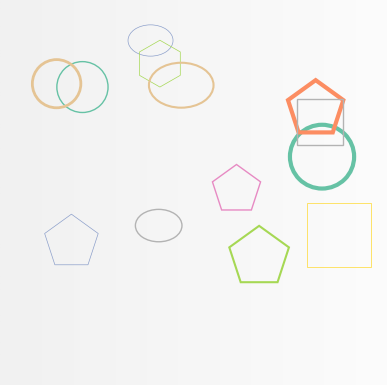[{"shape": "circle", "thickness": 1, "radius": 0.33, "center": [0.213, 0.774]}, {"shape": "circle", "thickness": 3, "radius": 0.41, "center": [0.831, 0.593]}, {"shape": "pentagon", "thickness": 3, "radius": 0.38, "center": [0.815, 0.717]}, {"shape": "oval", "thickness": 0.5, "radius": 0.29, "center": [0.388, 0.895]}, {"shape": "pentagon", "thickness": 0.5, "radius": 0.36, "center": [0.184, 0.371]}, {"shape": "pentagon", "thickness": 1, "radius": 0.33, "center": [0.61, 0.507]}, {"shape": "hexagon", "thickness": 0.5, "radius": 0.3, "center": [0.413, 0.835]}, {"shape": "pentagon", "thickness": 1.5, "radius": 0.4, "center": [0.669, 0.332]}, {"shape": "square", "thickness": 0.5, "radius": 0.41, "center": [0.875, 0.39]}, {"shape": "oval", "thickness": 1.5, "radius": 0.42, "center": [0.468, 0.779]}, {"shape": "circle", "thickness": 2, "radius": 0.31, "center": [0.146, 0.783]}, {"shape": "square", "thickness": 1, "radius": 0.3, "center": [0.825, 0.684]}, {"shape": "oval", "thickness": 1, "radius": 0.3, "center": [0.41, 0.414]}]